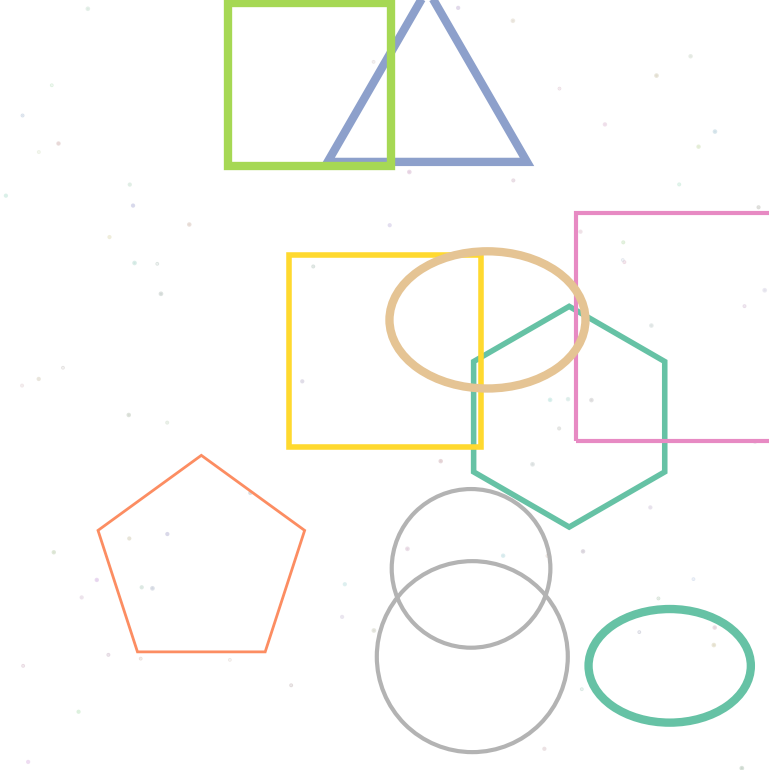[{"shape": "oval", "thickness": 3, "radius": 0.53, "center": [0.87, 0.135]}, {"shape": "hexagon", "thickness": 2, "radius": 0.72, "center": [0.739, 0.459]}, {"shape": "pentagon", "thickness": 1, "radius": 0.71, "center": [0.261, 0.268]}, {"shape": "triangle", "thickness": 3, "radius": 0.75, "center": [0.555, 0.864]}, {"shape": "square", "thickness": 1.5, "radius": 0.74, "center": [0.896, 0.575]}, {"shape": "square", "thickness": 3, "radius": 0.53, "center": [0.401, 0.89]}, {"shape": "square", "thickness": 2, "radius": 0.62, "center": [0.5, 0.544]}, {"shape": "oval", "thickness": 3, "radius": 0.64, "center": [0.633, 0.585]}, {"shape": "circle", "thickness": 1.5, "radius": 0.62, "center": [0.613, 0.147]}, {"shape": "circle", "thickness": 1.5, "radius": 0.52, "center": [0.612, 0.262]}]